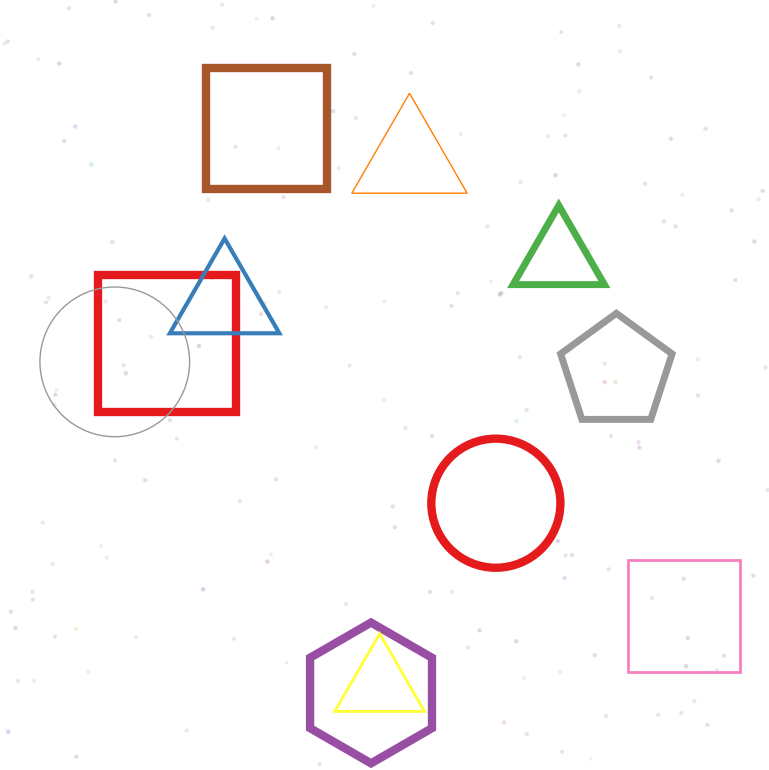[{"shape": "square", "thickness": 3, "radius": 0.45, "center": [0.217, 0.554]}, {"shape": "circle", "thickness": 3, "radius": 0.42, "center": [0.644, 0.346]}, {"shape": "triangle", "thickness": 1.5, "radius": 0.41, "center": [0.292, 0.608]}, {"shape": "triangle", "thickness": 2.5, "radius": 0.34, "center": [0.726, 0.665]}, {"shape": "hexagon", "thickness": 3, "radius": 0.46, "center": [0.482, 0.1]}, {"shape": "triangle", "thickness": 0.5, "radius": 0.43, "center": [0.532, 0.792]}, {"shape": "triangle", "thickness": 1, "radius": 0.34, "center": [0.493, 0.11]}, {"shape": "square", "thickness": 3, "radius": 0.39, "center": [0.346, 0.833]}, {"shape": "square", "thickness": 1, "radius": 0.36, "center": [0.889, 0.199]}, {"shape": "circle", "thickness": 0.5, "radius": 0.49, "center": [0.149, 0.53]}, {"shape": "pentagon", "thickness": 2.5, "radius": 0.38, "center": [0.8, 0.517]}]